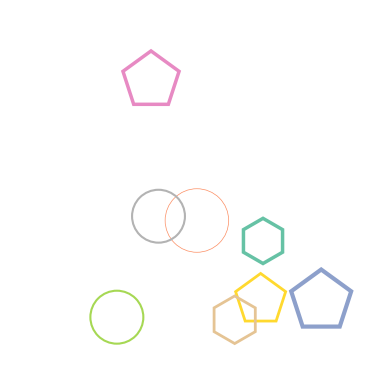[{"shape": "hexagon", "thickness": 2.5, "radius": 0.29, "center": [0.683, 0.374]}, {"shape": "circle", "thickness": 0.5, "radius": 0.41, "center": [0.511, 0.427]}, {"shape": "pentagon", "thickness": 3, "radius": 0.41, "center": [0.834, 0.218]}, {"shape": "pentagon", "thickness": 2.5, "radius": 0.38, "center": [0.392, 0.791]}, {"shape": "circle", "thickness": 1.5, "radius": 0.34, "center": [0.304, 0.176]}, {"shape": "pentagon", "thickness": 2, "radius": 0.34, "center": [0.677, 0.221]}, {"shape": "hexagon", "thickness": 2, "radius": 0.31, "center": [0.61, 0.169]}, {"shape": "circle", "thickness": 1.5, "radius": 0.34, "center": [0.412, 0.438]}]